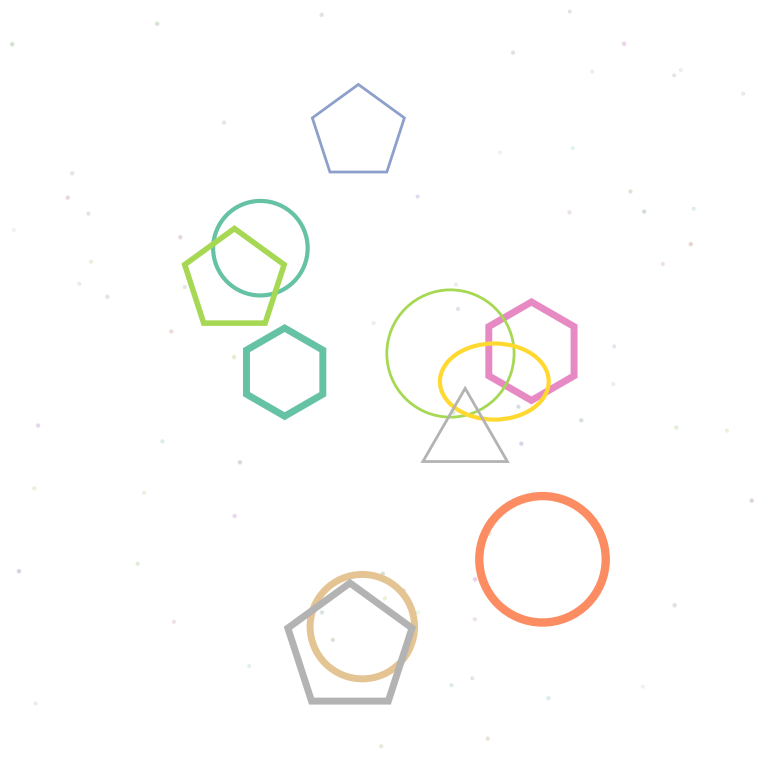[{"shape": "circle", "thickness": 1.5, "radius": 0.31, "center": [0.338, 0.678]}, {"shape": "hexagon", "thickness": 2.5, "radius": 0.29, "center": [0.37, 0.517]}, {"shape": "circle", "thickness": 3, "radius": 0.41, "center": [0.705, 0.274]}, {"shape": "pentagon", "thickness": 1, "radius": 0.31, "center": [0.465, 0.827]}, {"shape": "hexagon", "thickness": 2.5, "radius": 0.32, "center": [0.69, 0.544]}, {"shape": "circle", "thickness": 1, "radius": 0.41, "center": [0.585, 0.541]}, {"shape": "pentagon", "thickness": 2, "radius": 0.34, "center": [0.304, 0.635]}, {"shape": "oval", "thickness": 1.5, "radius": 0.35, "center": [0.642, 0.505]}, {"shape": "circle", "thickness": 2.5, "radius": 0.34, "center": [0.471, 0.186]}, {"shape": "triangle", "thickness": 1, "radius": 0.32, "center": [0.604, 0.432]}, {"shape": "pentagon", "thickness": 2.5, "radius": 0.42, "center": [0.454, 0.158]}]